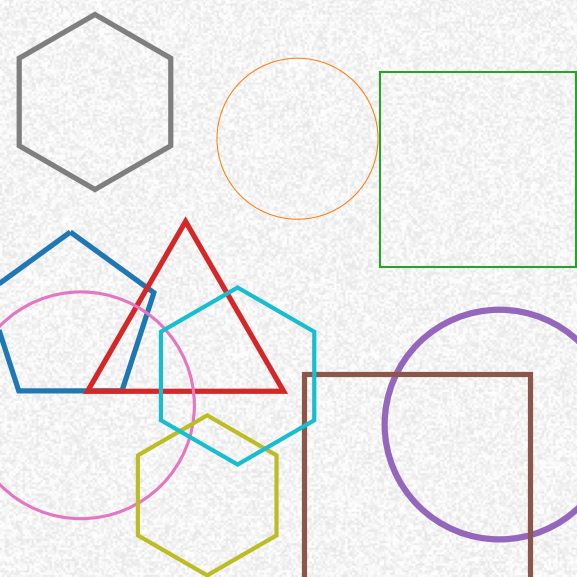[{"shape": "pentagon", "thickness": 2.5, "radius": 0.76, "center": [0.122, 0.445]}, {"shape": "circle", "thickness": 0.5, "radius": 0.7, "center": [0.515, 0.759]}, {"shape": "square", "thickness": 1, "radius": 0.84, "center": [0.828, 0.706]}, {"shape": "triangle", "thickness": 2.5, "radius": 0.98, "center": [0.321, 0.42]}, {"shape": "circle", "thickness": 3, "radius": 0.99, "center": [0.865, 0.264]}, {"shape": "square", "thickness": 2.5, "radius": 0.97, "center": [0.722, 0.157]}, {"shape": "circle", "thickness": 1.5, "radius": 0.98, "center": [0.14, 0.297]}, {"shape": "hexagon", "thickness": 2.5, "radius": 0.76, "center": [0.164, 0.823]}, {"shape": "hexagon", "thickness": 2, "radius": 0.69, "center": [0.359, 0.141]}, {"shape": "hexagon", "thickness": 2, "radius": 0.77, "center": [0.411, 0.348]}]